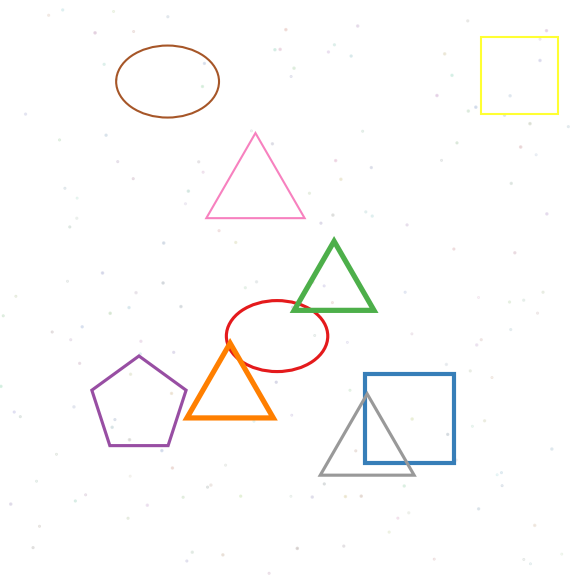[{"shape": "oval", "thickness": 1.5, "radius": 0.44, "center": [0.48, 0.417]}, {"shape": "square", "thickness": 2, "radius": 0.39, "center": [0.709, 0.275]}, {"shape": "triangle", "thickness": 2.5, "radius": 0.4, "center": [0.579, 0.502]}, {"shape": "pentagon", "thickness": 1.5, "radius": 0.43, "center": [0.241, 0.297]}, {"shape": "triangle", "thickness": 2.5, "radius": 0.43, "center": [0.398, 0.319]}, {"shape": "square", "thickness": 1, "radius": 0.34, "center": [0.899, 0.869]}, {"shape": "oval", "thickness": 1, "radius": 0.45, "center": [0.29, 0.858]}, {"shape": "triangle", "thickness": 1, "radius": 0.49, "center": [0.442, 0.671]}, {"shape": "triangle", "thickness": 1.5, "radius": 0.47, "center": [0.636, 0.223]}]